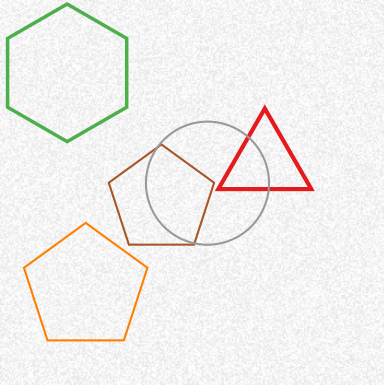[{"shape": "triangle", "thickness": 3, "radius": 0.7, "center": [0.688, 0.579]}, {"shape": "hexagon", "thickness": 2.5, "radius": 0.89, "center": [0.174, 0.811]}, {"shape": "pentagon", "thickness": 1.5, "radius": 0.84, "center": [0.223, 0.252]}, {"shape": "pentagon", "thickness": 1.5, "radius": 0.72, "center": [0.419, 0.481]}, {"shape": "circle", "thickness": 1.5, "radius": 0.8, "center": [0.539, 0.524]}]